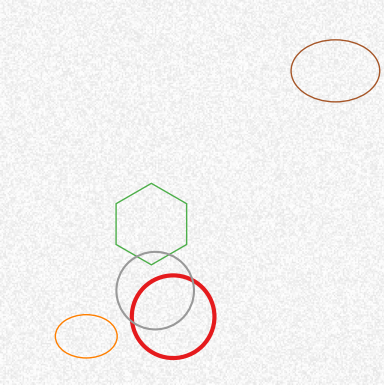[{"shape": "circle", "thickness": 3, "radius": 0.54, "center": [0.45, 0.177]}, {"shape": "hexagon", "thickness": 1, "radius": 0.53, "center": [0.393, 0.418]}, {"shape": "oval", "thickness": 1, "radius": 0.4, "center": [0.224, 0.126]}, {"shape": "oval", "thickness": 1, "radius": 0.58, "center": [0.871, 0.816]}, {"shape": "circle", "thickness": 1.5, "radius": 0.5, "center": [0.403, 0.245]}]